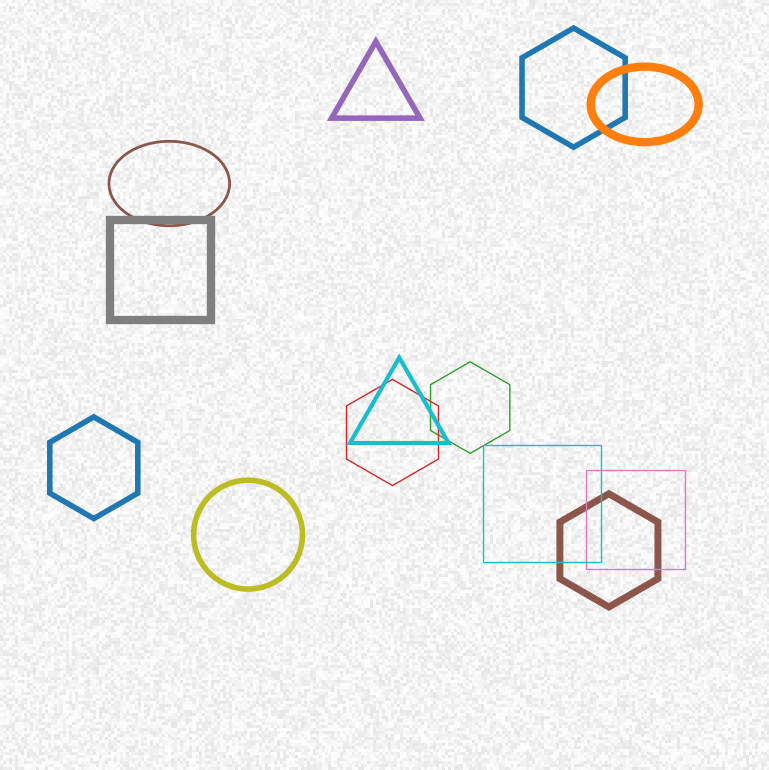[{"shape": "hexagon", "thickness": 2, "radius": 0.33, "center": [0.122, 0.393]}, {"shape": "hexagon", "thickness": 2, "radius": 0.39, "center": [0.745, 0.886]}, {"shape": "oval", "thickness": 3, "radius": 0.35, "center": [0.837, 0.864]}, {"shape": "hexagon", "thickness": 0.5, "radius": 0.3, "center": [0.611, 0.471]}, {"shape": "hexagon", "thickness": 0.5, "radius": 0.34, "center": [0.51, 0.438]}, {"shape": "triangle", "thickness": 2, "radius": 0.33, "center": [0.488, 0.88]}, {"shape": "oval", "thickness": 1, "radius": 0.39, "center": [0.22, 0.762]}, {"shape": "hexagon", "thickness": 2.5, "radius": 0.37, "center": [0.791, 0.285]}, {"shape": "square", "thickness": 0.5, "radius": 0.32, "center": [0.825, 0.325]}, {"shape": "square", "thickness": 3, "radius": 0.33, "center": [0.209, 0.649]}, {"shape": "circle", "thickness": 2, "radius": 0.35, "center": [0.322, 0.306]}, {"shape": "square", "thickness": 0.5, "radius": 0.38, "center": [0.704, 0.346]}, {"shape": "triangle", "thickness": 1.5, "radius": 0.37, "center": [0.519, 0.462]}]